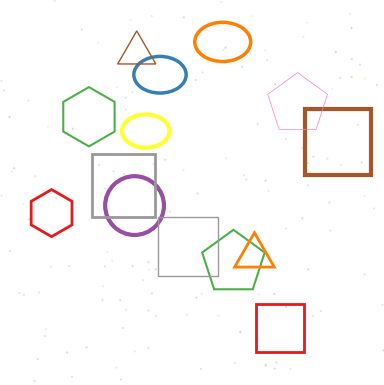[{"shape": "square", "thickness": 2, "radius": 0.31, "center": [0.727, 0.148]}, {"shape": "hexagon", "thickness": 2, "radius": 0.31, "center": [0.134, 0.446]}, {"shape": "oval", "thickness": 2.5, "radius": 0.34, "center": [0.416, 0.806]}, {"shape": "pentagon", "thickness": 1.5, "radius": 0.43, "center": [0.606, 0.318]}, {"shape": "hexagon", "thickness": 1.5, "radius": 0.38, "center": [0.231, 0.697]}, {"shape": "circle", "thickness": 3, "radius": 0.38, "center": [0.349, 0.466]}, {"shape": "triangle", "thickness": 2, "radius": 0.3, "center": [0.661, 0.336]}, {"shape": "oval", "thickness": 2.5, "radius": 0.36, "center": [0.579, 0.891]}, {"shape": "oval", "thickness": 3, "radius": 0.31, "center": [0.378, 0.66]}, {"shape": "triangle", "thickness": 1, "radius": 0.29, "center": [0.355, 0.862]}, {"shape": "square", "thickness": 3, "radius": 0.43, "center": [0.878, 0.631]}, {"shape": "pentagon", "thickness": 0.5, "radius": 0.41, "center": [0.773, 0.73]}, {"shape": "square", "thickness": 1, "radius": 0.39, "center": [0.488, 0.36]}, {"shape": "square", "thickness": 2, "radius": 0.41, "center": [0.322, 0.518]}]